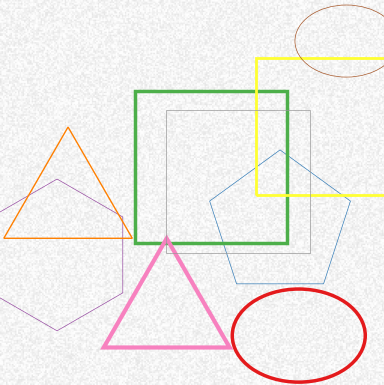[{"shape": "oval", "thickness": 2.5, "radius": 0.86, "center": [0.776, 0.128]}, {"shape": "pentagon", "thickness": 0.5, "radius": 0.96, "center": [0.727, 0.418]}, {"shape": "square", "thickness": 2.5, "radius": 0.99, "center": [0.549, 0.566]}, {"shape": "hexagon", "thickness": 0.5, "radius": 0.99, "center": [0.148, 0.338]}, {"shape": "triangle", "thickness": 1, "radius": 0.96, "center": [0.177, 0.477]}, {"shape": "square", "thickness": 2, "radius": 0.89, "center": [0.844, 0.671]}, {"shape": "oval", "thickness": 0.5, "radius": 0.67, "center": [0.9, 0.893]}, {"shape": "triangle", "thickness": 3, "radius": 0.94, "center": [0.433, 0.192]}, {"shape": "square", "thickness": 0.5, "radius": 0.93, "center": [0.619, 0.529]}]